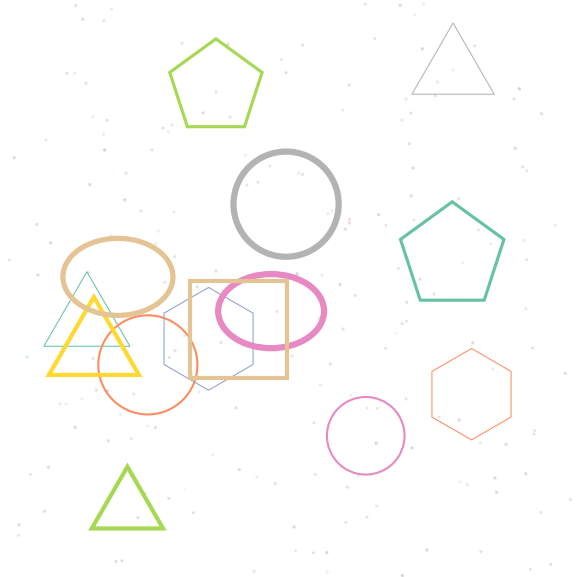[{"shape": "triangle", "thickness": 0.5, "radius": 0.43, "center": [0.15, 0.443]}, {"shape": "pentagon", "thickness": 1.5, "radius": 0.47, "center": [0.783, 0.556]}, {"shape": "circle", "thickness": 1, "radius": 0.43, "center": [0.256, 0.367]}, {"shape": "hexagon", "thickness": 0.5, "radius": 0.4, "center": [0.816, 0.316]}, {"shape": "hexagon", "thickness": 0.5, "radius": 0.44, "center": [0.361, 0.412]}, {"shape": "circle", "thickness": 1, "radius": 0.34, "center": [0.633, 0.245]}, {"shape": "oval", "thickness": 3, "radius": 0.46, "center": [0.469, 0.46]}, {"shape": "triangle", "thickness": 2, "radius": 0.36, "center": [0.221, 0.12]}, {"shape": "pentagon", "thickness": 1.5, "radius": 0.42, "center": [0.374, 0.848]}, {"shape": "triangle", "thickness": 2, "radius": 0.45, "center": [0.163, 0.395]}, {"shape": "square", "thickness": 2, "radius": 0.42, "center": [0.413, 0.428]}, {"shape": "oval", "thickness": 2.5, "radius": 0.48, "center": [0.204, 0.52]}, {"shape": "circle", "thickness": 3, "radius": 0.46, "center": [0.495, 0.646]}, {"shape": "triangle", "thickness": 0.5, "radius": 0.41, "center": [0.785, 0.877]}]